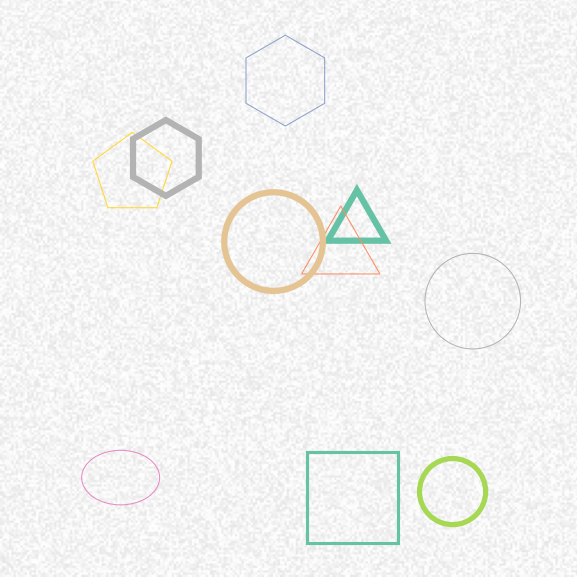[{"shape": "triangle", "thickness": 3, "radius": 0.29, "center": [0.618, 0.612]}, {"shape": "square", "thickness": 1.5, "radius": 0.39, "center": [0.611, 0.137]}, {"shape": "triangle", "thickness": 0.5, "radius": 0.39, "center": [0.59, 0.564]}, {"shape": "hexagon", "thickness": 0.5, "radius": 0.39, "center": [0.494, 0.86]}, {"shape": "oval", "thickness": 0.5, "radius": 0.34, "center": [0.209, 0.172]}, {"shape": "circle", "thickness": 2.5, "radius": 0.29, "center": [0.784, 0.148]}, {"shape": "pentagon", "thickness": 0.5, "radius": 0.36, "center": [0.229, 0.698]}, {"shape": "circle", "thickness": 3, "radius": 0.43, "center": [0.474, 0.581]}, {"shape": "circle", "thickness": 0.5, "radius": 0.41, "center": [0.819, 0.478]}, {"shape": "hexagon", "thickness": 3, "radius": 0.33, "center": [0.287, 0.726]}]